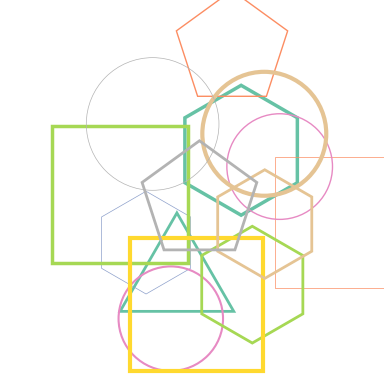[{"shape": "hexagon", "thickness": 2.5, "radius": 0.84, "center": [0.626, 0.61]}, {"shape": "triangle", "thickness": 2, "radius": 0.85, "center": [0.46, 0.277]}, {"shape": "square", "thickness": 0.5, "radius": 0.85, "center": [0.883, 0.423]}, {"shape": "pentagon", "thickness": 1, "radius": 0.76, "center": [0.603, 0.873]}, {"shape": "hexagon", "thickness": 0.5, "radius": 0.67, "center": [0.379, 0.37]}, {"shape": "circle", "thickness": 1.5, "radius": 0.68, "center": [0.444, 0.172]}, {"shape": "circle", "thickness": 1, "radius": 0.69, "center": [0.726, 0.567]}, {"shape": "square", "thickness": 2.5, "radius": 0.88, "center": [0.311, 0.495]}, {"shape": "hexagon", "thickness": 2, "radius": 0.76, "center": [0.655, 0.261]}, {"shape": "square", "thickness": 3, "radius": 0.87, "center": [0.51, 0.209]}, {"shape": "circle", "thickness": 3, "radius": 0.8, "center": [0.686, 0.653]}, {"shape": "hexagon", "thickness": 2, "radius": 0.71, "center": [0.688, 0.418]}, {"shape": "circle", "thickness": 0.5, "radius": 0.86, "center": [0.396, 0.678]}, {"shape": "pentagon", "thickness": 2, "radius": 0.78, "center": [0.518, 0.478]}]